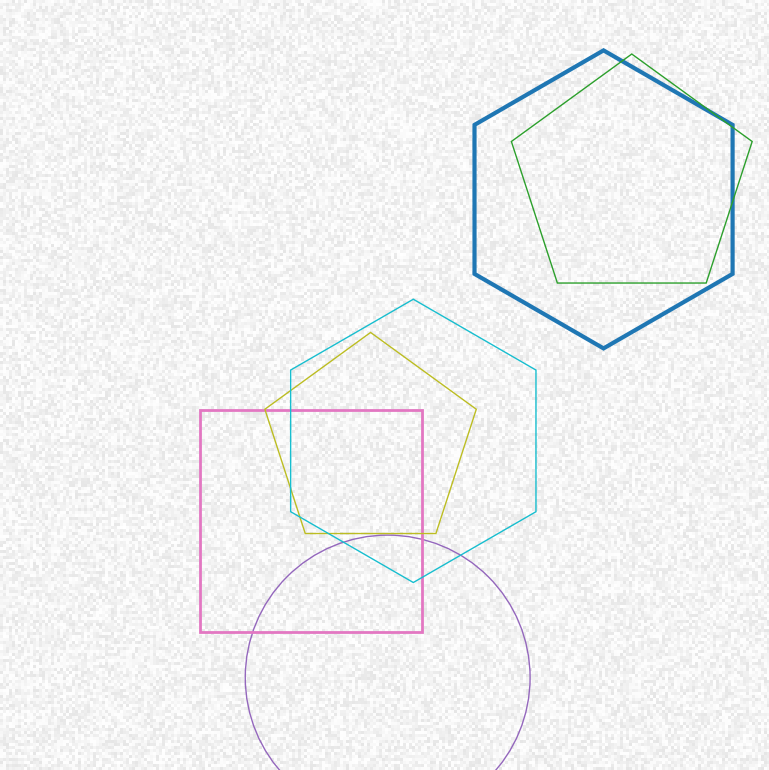[{"shape": "hexagon", "thickness": 1.5, "radius": 0.97, "center": [0.784, 0.741]}, {"shape": "pentagon", "thickness": 0.5, "radius": 0.82, "center": [0.82, 0.765]}, {"shape": "circle", "thickness": 0.5, "radius": 0.92, "center": [0.503, 0.12]}, {"shape": "square", "thickness": 1, "radius": 0.72, "center": [0.404, 0.323]}, {"shape": "pentagon", "thickness": 0.5, "radius": 0.72, "center": [0.481, 0.424]}, {"shape": "hexagon", "thickness": 0.5, "radius": 0.92, "center": [0.537, 0.427]}]